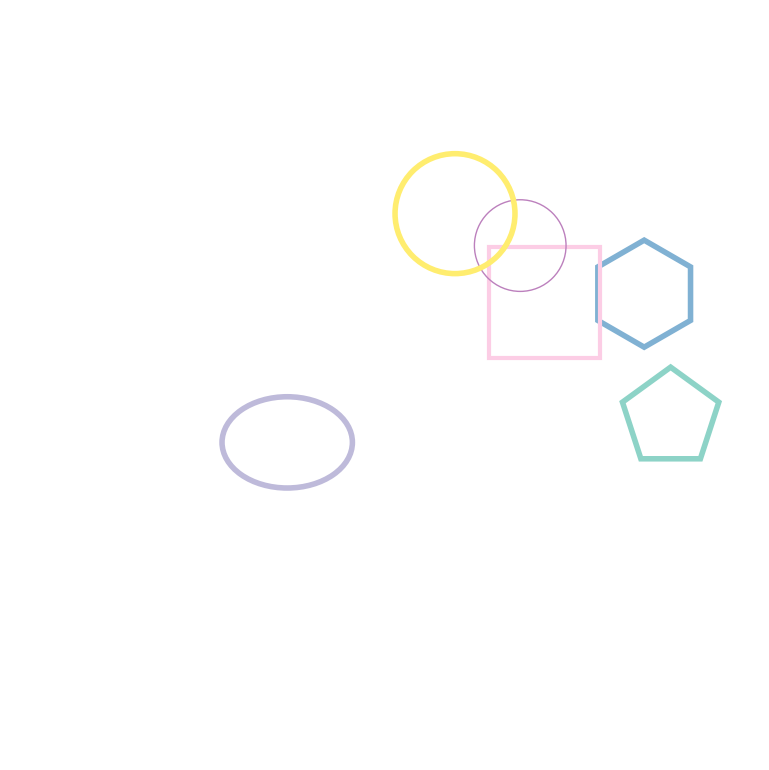[{"shape": "pentagon", "thickness": 2, "radius": 0.33, "center": [0.871, 0.457]}, {"shape": "oval", "thickness": 2, "radius": 0.42, "center": [0.373, 0.425]}, {"shape": "hexagon", "thickness": 2, "radius": 0.35, "center": [0.837, 0.619]}, {"shape": "square", "thickness": 1.5, "radius": 0.36, "center": [0.707, 0.607]}, {"shape": "circle", "thickness": 0.5, "radius": 0.3, "center": [0.676, 0.681]}, {"shape": "circle", "thickness": 2, "radius": 0.39, "center": [0.591, 0.723]}]